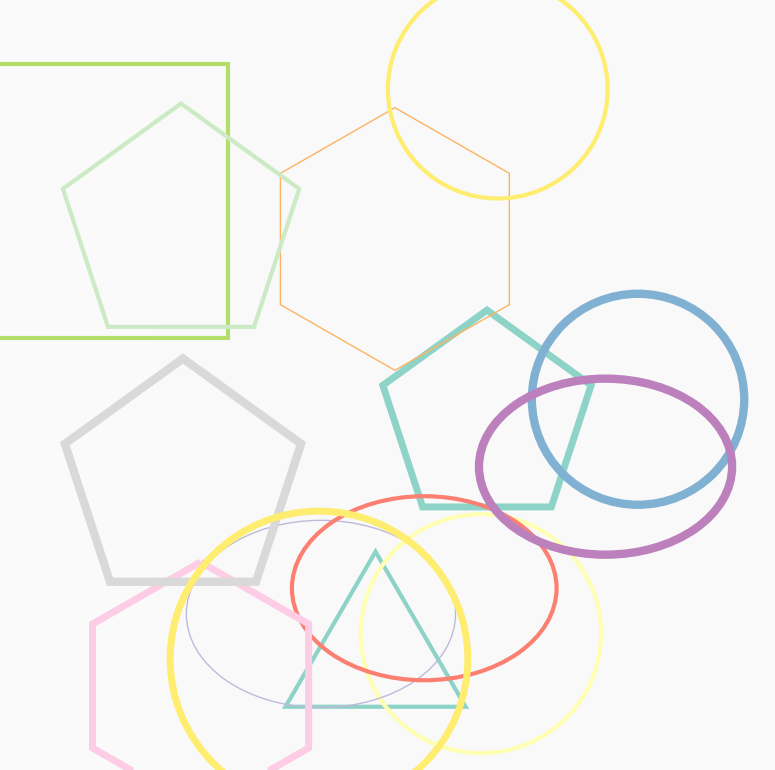[{"shape": "pentagon", "thickness": 2.5, "radius": 0.71, "center": [0.628, 0.456]}, {"shape": "triangle", "thickness": 1.5, "radius": 0.67, "center": [0.485, 0.149]}, {"shape": "circle", "thickness": 1.5, "radius": 0.78, "center": [0.621, 0.177]}, {"shape": "oval", "thickness": 0.5, "radius": 0.87, "center": [0.414, 0.203]}, {"shape": "oval", "thickness": 1.5, "radius": 0.85, "center": [0.547, 0.236]}, {"shape": "circle", "thickness": 3, "radius": 0.69, "center": [0.823, 0.481]}, {"shape": "hexagon", "thickness": 0.5, "radius": 0.85, "center": [0.51, 0.69]}, {"shape": "square", "thickness": 1.5, "radius": 0.89, "center": [0.116, 0.739]}, {"shape": "hexagon", "thickness": 2.5, "radius": 0.8, "center": [0.259, 0.109]}, {"shape": "pentagon", "thickness": 3, "radius": 0.8, "center": [0.236, 0.374]}, {"shape": "oval", "thickness": 3, "radius": 0.82, "center": [0.781, 0.394]}, {"shape": "pentagon", "thickness": 1.5, "radius": 0.8, "center": [0.234, 0.705]}, {"shape": "circle", "thickness": 1.5, "radius": 0.71, "center": [0.642, 0.884]}, {"shape": "circle", "thickness": 2.5, "radius": 0.96, "center": [0.412, 0.144]}]